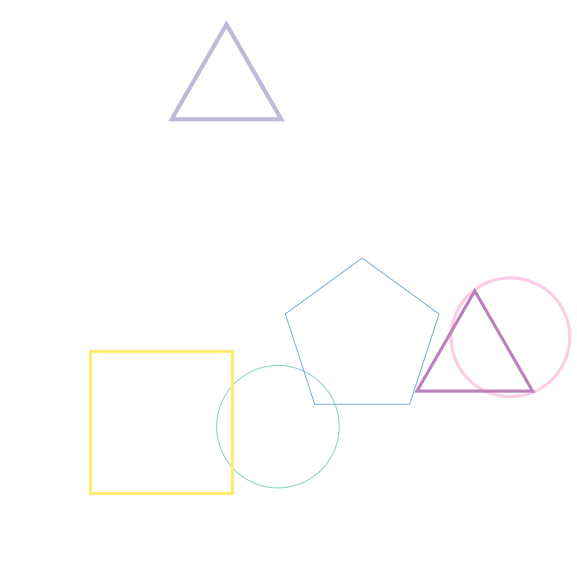[{"shape": "circle", "thickness": 0.5, "radius": 0.53, "center": [0.481, 0.26]}, {"shape": "triangle", "thickness": 2, "radius": 0.55, "center": [0.392, 0.847]}, {"shape": "pentagon", "thickness": 0.5, "radius": 0.7, "center": [0.627, 0.412]}, {"shape": "circle", "thickness": 1.5, "radius": 0.51, "center": [0.884, 0.415]}, {"shape": "triangle", "thickness": 1.5, "radius": 0.58, "center": [0.822, 0.38]}, {"shape": "square", "thickness": 1.5, "radius": 0.61, "center": [0.279, 0.268]}]